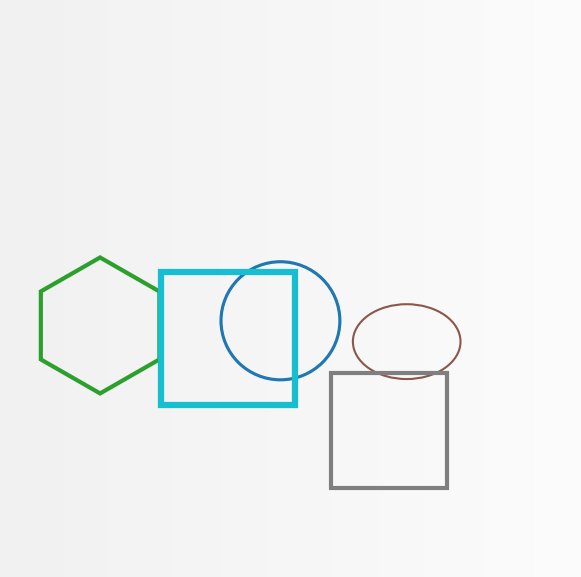[{"shape": "circle", "thickness": 1.5, "radius": 0.51, "center": [0.482, 0.444]}, {"shape": "hexagon", "thickness": 2, "radius": 0.59, "center": [0.172, 0.436]}, {"shape": "oval", "thickness": 1, "radius": 0.46, "center": [0.7, 0.408]}, {"shape": "square", "thickness": 2, "radius": 0.5, "center": [0.669, 0.254]}, {"shape": "square", "thickness": 3, "radius": 0.57, "center": [0.392, 0.413]}]